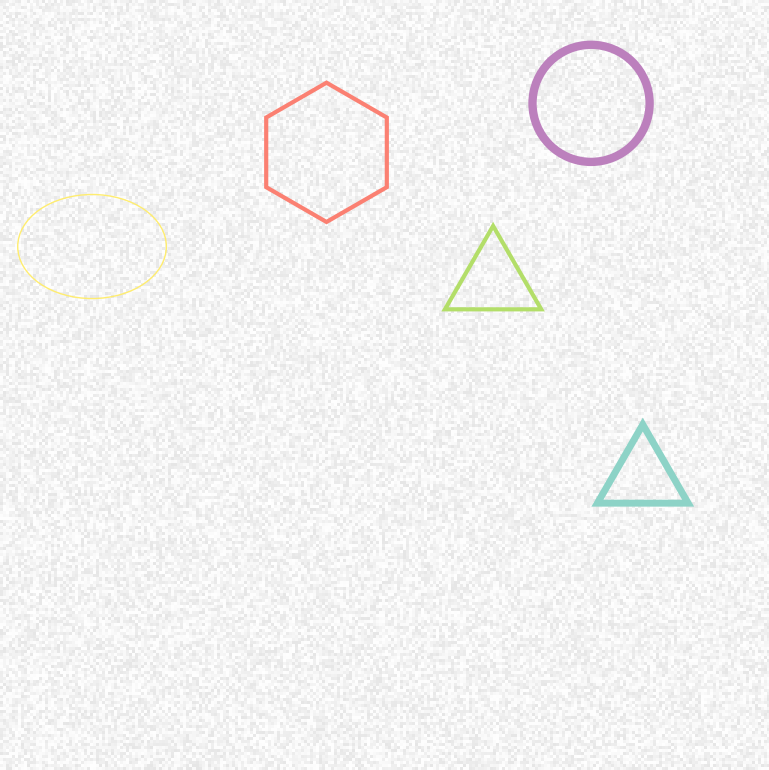[{"shape": "triangle", "thickness": 2.5, "radius": 0.34, "center": [0.835, 0.381]}, {"shape": "hexagon", "thickness": 1.5, "radius": 0.45, "center": [0.424, 0.802]}, {"shape": "triangle", "thickness": 1.5, "radius": 0.36, "center": [0.64, 0.634]}, {"shape": "circle", "thickness": 3, "radius": 0.38, "center": [0.768, 0.866]}, {"shape": "oval", "thickness": 0.5, "radius": 0.48, "center": [0.12, 0.68]}]